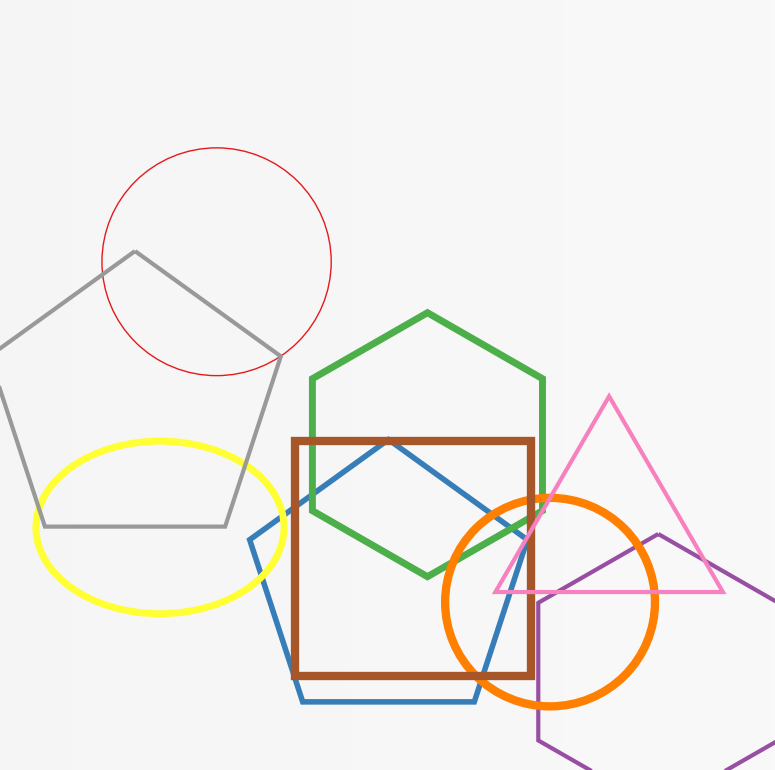[{"shape": "circle", "thickness": 0.5, "radius": 0.74, "center": [0.279, 0.66]}, {"shape": "pentagon", "thickness": 2, "radius": 0.94, "center": [0.501, 0.241]}, {"shape": "hexagon", "thickness": 2.5, "radius": 0.86, "center": [0.552, 0.422]}, {"shape": "hexagon", "thickness": 1.5, "radius": 0.89, "center": [0.849, 0.128]}, {"shape": "circle", "thickness": 3, "radius": 0.68, "center": [0.71, 0.218]}, {"shape": "oval", "thickness": 2.5, "radius": 0.8, "center": [0.206, 0.315]}, {"shape": "square", "thickness": 3, "radius": 0.76, "center": [0.533, 0.275]}, {"shape": "triangle", "thickness": 1.5, "radius": 0.85, "center": [0.786, 0.316]}, {"shape": "pentagon", "thickness": 1.5, "radius": 0.99, "center": [0.174, 0.476]}]